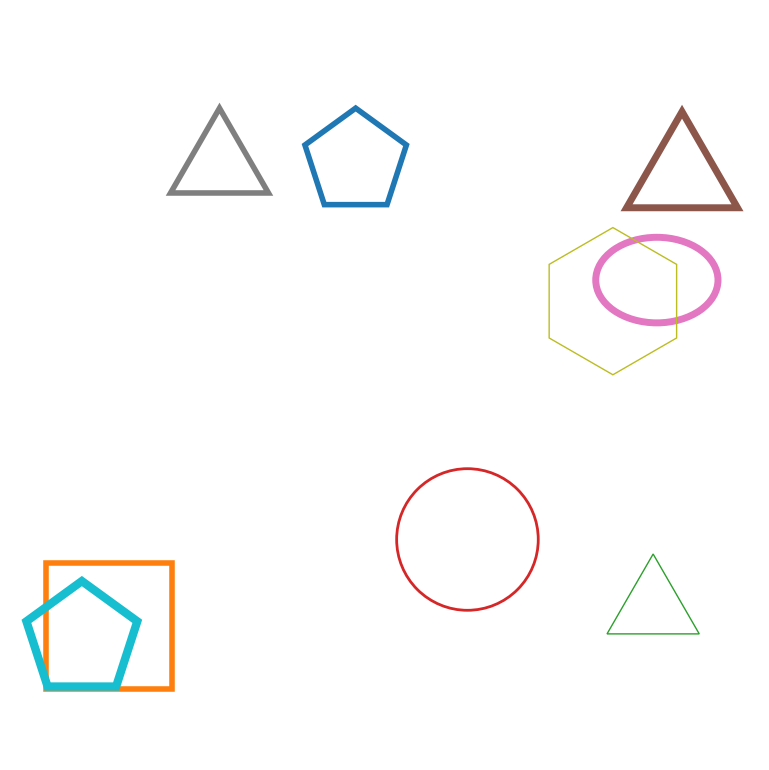[{"shape": "pentagon", "thickness": 2, "radius": 0.35, "center": [0.462, 0.79]}, {"shape": "square", "thickness": 2, "radius": 0.41, "center": [0.141, 0.187]}, {"shape": "triangle", "thickness": 0.5, "radius": 0.35, "center": [0.848, 0.211]}, {"shape": "circle", "thickness": 1, "radius": 0.46, "center": [0.607, 0.299]}, {"shape": "triangle", "thickness": 2.5, "radius": 0.42, "center": [0.886, 0.772]}, {"shape": "oval", "thickness": 2.5, "radius": 0.4, "center": [0.853, 0.636]}, {"shape": "triangle", "thickness": 2, "radius": 0.37, "center": [0.285, 0.786]}, {"shape": "hexagon", "thickness": 0.5, "radius": 0.48, "center": [0.796, 0.609]}, {"shape": "pentagon", "thickness": 3, "radius": 0.38, "center": [0.106, 0.17]}]